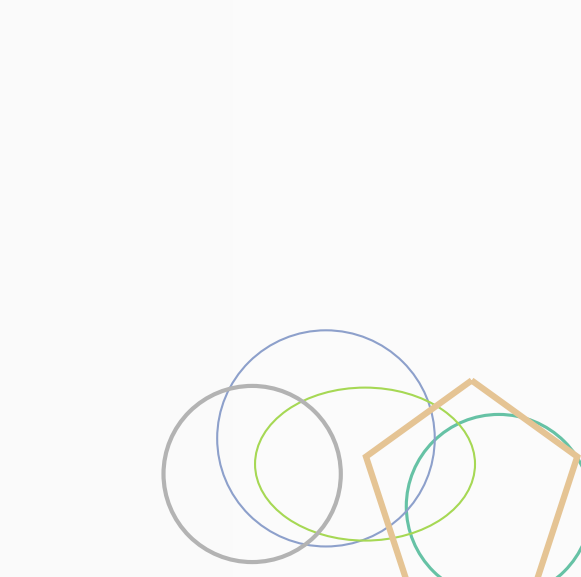[{"shape": "circle", "thickness": 1.5, "radius": 0.8, "center": [0.858, 0.122]}, {"shape": "circle", "thickness": 1, "radius": 0.94, "center": [0.561, 0.24]}, {"shape": "oval", "thickness": 1, "radius": 0.95, "center": [0.628, 0.196]}, {"shape": "pentagon", "thickness": 3, "radius": 0.96, "center": [0.811, 0.149]}, {"shape": "circle", "thickness": 2, "radius": 0.76, "center": [0.434, 0.178]}]